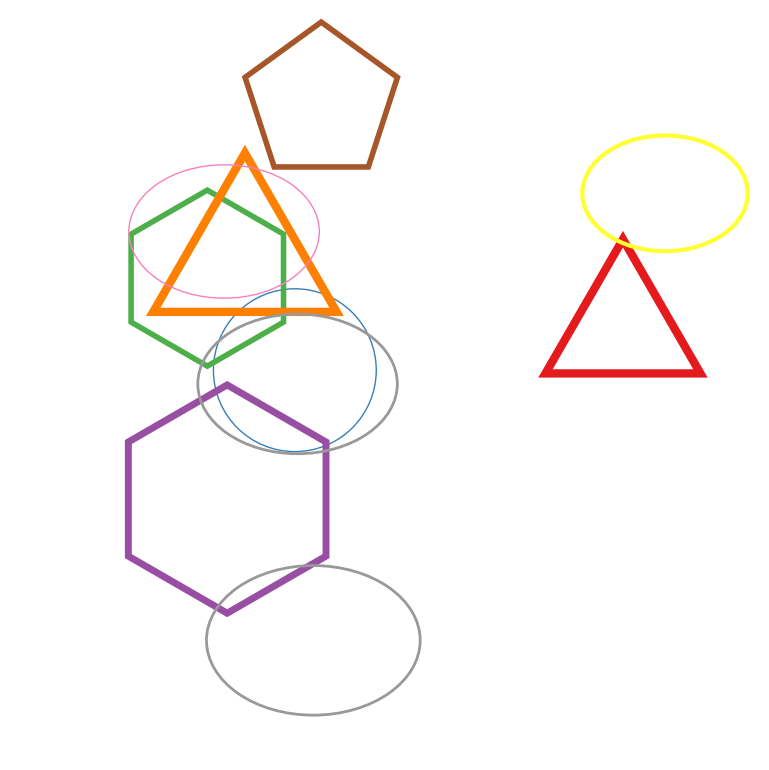[{"shape": "triangle", "thickness": 3, "radius": 0.58, "center": [0.809, 0.573]}, {"shape": "circle", "thickness": 0.5, "radius": 0.53, "center": [0.383, 0.519]}, {"shape": "hexagon", "thickness": 2, "radius": 0.57, "center": [0.269, 0.639]}, {"shape": "hexagon", "thickness": 2.5, "radius": 0.74, "center": [0.295, 0.352]}, {"shape": "triangle", "thickness": 3, "radius": 0.69, "center": [0.318, 0.664]}, {"shape": "oval", "thickness": 1.5, "radius": 0.54, "center": [0.864, 0.749]}, {"shape": "pentagon", "thickness": 2, "radius": 0.52, "center": [0.417, 0.867]}, {"shape": "oval", "thickness": 0.5, "radius": 0.62, "center": [0.291, 0.699]}, {"shape": "oval", "thickness": 1, "radius": 0.69, "center": [0.407, 0.168]}, {"shape": "oval", "thickness": 1, "radius": 0.65, "center": [0.386, 0.501]}]